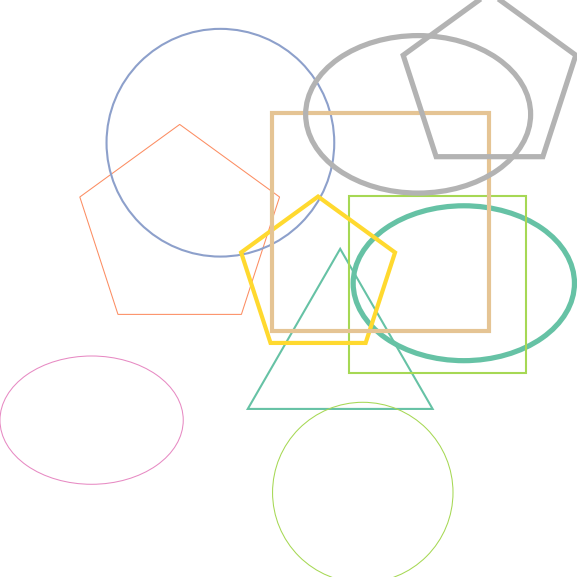[{"shape": "oval", "thickness": 2.5, "radius": 0.96, "center": [0.803, 0.509]}, {"shape": "triangle", "thickness": 1, "radius": 0.92, "center": [0.589, 0.383]}, {"shape": "pentagon", "thickness": 0.5, "radius": 0.91, "center": [0.311, 0.602]}, {"shape": "circle", "thickness": 1, "radius": 0.99, "center": [0.382, 0.752]}, {"shape": "oval", "thickness": 0.5, "radius": 0.79, "center": [0.159, 0.272]}, {"shape": "square", "thickness": 1, "radius": 0.77, "center": [0.757, 0.507]}, {"shape": "circle", "thickness": 0.5, "radius": 0.78, "center": [0.628, 0.146]}, {"shape": "pentagon", "thickness": 2, "radius": 0.7, "center": [0.551, 0.519]}, {"shape": "square", "thickness": 2, "radius": 0.94, "center": [0.658, 0.615]}, {"shape": "oval", "thickness": 2.5, "radius": 0.97, "center": [0.724, 0.801]}, {"shape": "pentagon", "thickness": 2.5, "radius": 0.79, "center": [0.848, 0.855]}]